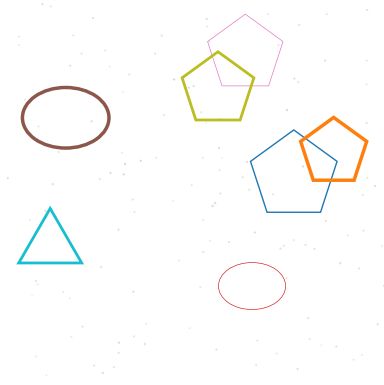[{"shape": "pentagon", "thickness": 1, "radius": 0.59, "center": [0.763, 0.544]}, {"shape": "pentagon", "thickness": 2.5, "radius": 0.45, "center": [0.867, 0.605]}, {"shape": "oval", "thickness": 0.5, "radius": 0.44, "center": [0.655, 0.257]}, {"shape": "oval", "thickness": 2.5, "radius": 0.56, "center": [0.171, 0.694]}, {"shape": "pentagon", "thickness": 0.5, "radius": 0.52, "center": [0.637, 0.86]}, {"shape": "pentagon", "thickness": 2, "radius": 0.49, "center": [0.566, 0.768]}, {"shape": "triangle", "thickness": 2, "radius": 0.47, "center": [0.13, 0.364]}]